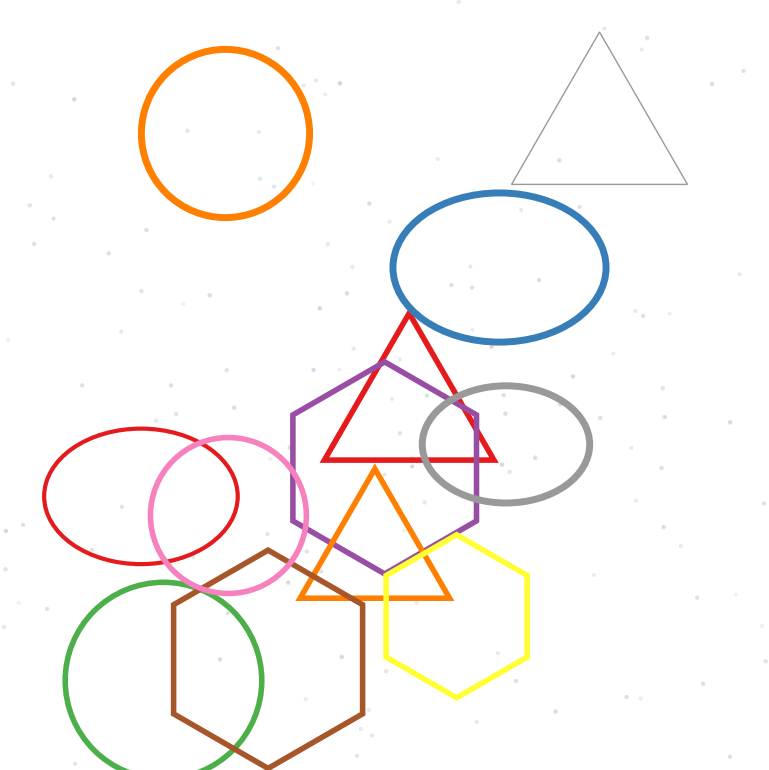[{"shape": "oval", "thickness": 1.5, "radius": 0.63, "center": [0.183, 0.355]}, {"shape": "triangle", "thickness": 2, "radius": 0.64, "center": [0.531, 0.466]}, {"shape": "oval", "thickness": 2.5, "radius": 0.69, "center": [0.649, 0.653]}, {"shape": "circle", "thickness": 2, "radius": 0.64, "center": [0.212, 0.116]}, {"shape": "hexagon", "thickness": 2, "radius": 0.69, "center": [0.5, 0.392]}, {"shape": "circle", "thickness": 2.5, "radius": 0.55, "center": [0.293, 0.827]}, {"shape": "triangle", "thickness": 2, "radius": 0.56, "center": [0.487, 0.279]}, {"shape": "hexagon", "thickness": 2, "radius": 0.53, "center": [0.593, 0.2]}, {"shape": "hexagon", "thickness": 2, "radius": 0.71, "center": [0.348, 0.144]}, {"shape": "circle", "thickness": 2, "radius": 0.51, "center": [0.297, 0.331]}, {"shape": "oval", "thickness": 2.5, "radius": 0.54, "center": [0.657, 0.423]}, {"shape": "triangle", "thickness": 0.5, "radius": 0.66, "center": [0.779, 0.826]}]